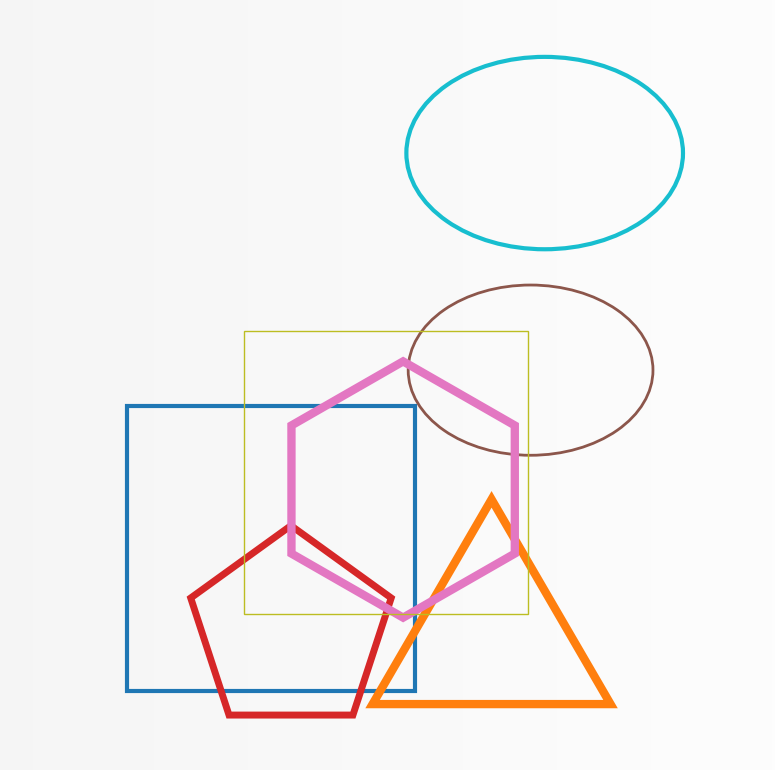[{"shape": "square", "thickness": 1.5, "radius": 0.93, "center": [0.35, 0.288]}, {"shape": "triangle", "thickness": 3, "radius": 0.89, "center": [0.634, 0.174]}, {"shape": "pentagon", "thickness": 2.5, "radius": 0.68, "center": [0.375, 0.181]}, {"shape": "oval", "thickness": 1, "radius": 0.79, "center": [0.685, 0.519]}, {"shape": "hexagon", "thickness": 3, "radius": 0.83, "center": [0.52, 0.364]}, {"shape": "square", "thickness": 0.5, "radius": 0.92, "center": [0.498, 0.386]}, {"shape": "oval", "thickness": 1.5, "radius": 0.89, "center": [0.703, 0.801]}]